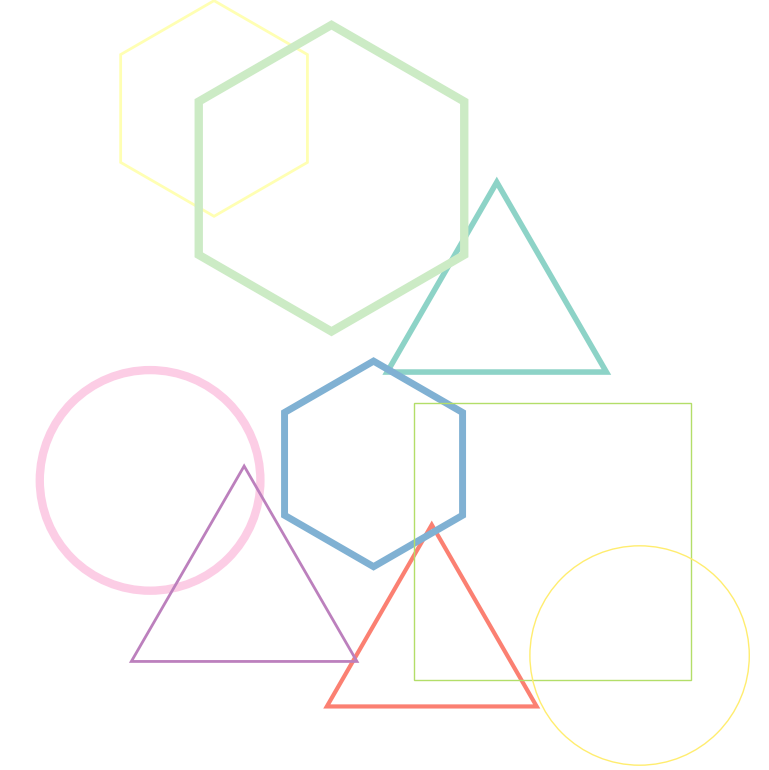[{"shape": "triangle", "thickness": 2, "radius": 0.82, "center": [0.645, 0.599]}, {"shape": "hexagon", "thickness": 1, "radius": 0.7, "center": [0.278, 0.859]}, {"shape": "triangle", "thickness": 1.5, "radius": 0.79, "center": [0.561, 0.161]}, {"shape": "hexagon", "thickness": 2.5, "radius": 0.67, "center": [0.485, 0.398]}, {"shape": "square", "thickness": 0.5, "radius": 0.9, "center": [0.718, 0.297]}, {"shape": "circle", "thickness": 3, "radius": 0.72, "center": [0.195, 0.376]}, {"shape": "triangle", "thickness": 1, "radius": 0.85, "center": [0.317, 0.226]}, {"shape": "hexagon", "thickness": 3, "radius": 1.0, "center": [0.431, 0.769]}, {"shape": "circle", "thickness": 0.5, "radius": 0.71, "center": [0.831, 0.149]}]